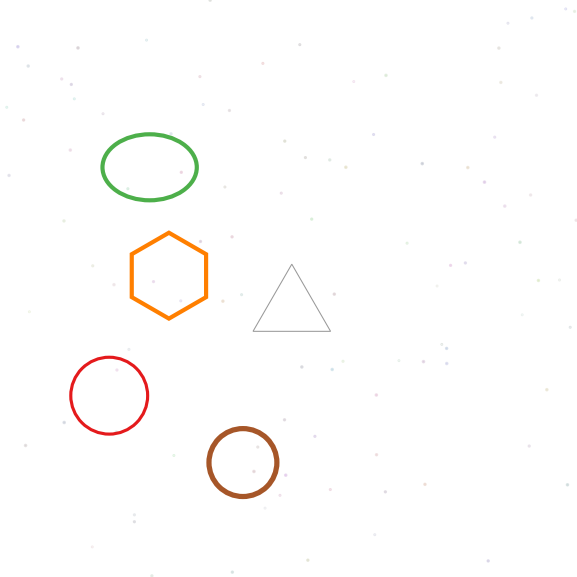[{"shape": "circle", "thickness": 1.5, "radius": 0.33, "center": [0.189, 0.314]}, {"shape": "oval", "thickness": 2, "radius": 0.41, "center": [0.259, 0.709]}, {"shape": "hexagon", "thickness": 2, "radius": 0.37, "center": [0.293, 0.522]}, {"shape": "circle", "thickness": 2.5, "radius": 0.29, "center": [0.421, 0.198]}, {"shape": "triangle", "thickness": 0.5, "radius": 0.39, "center": [0.505, 0.464]}]